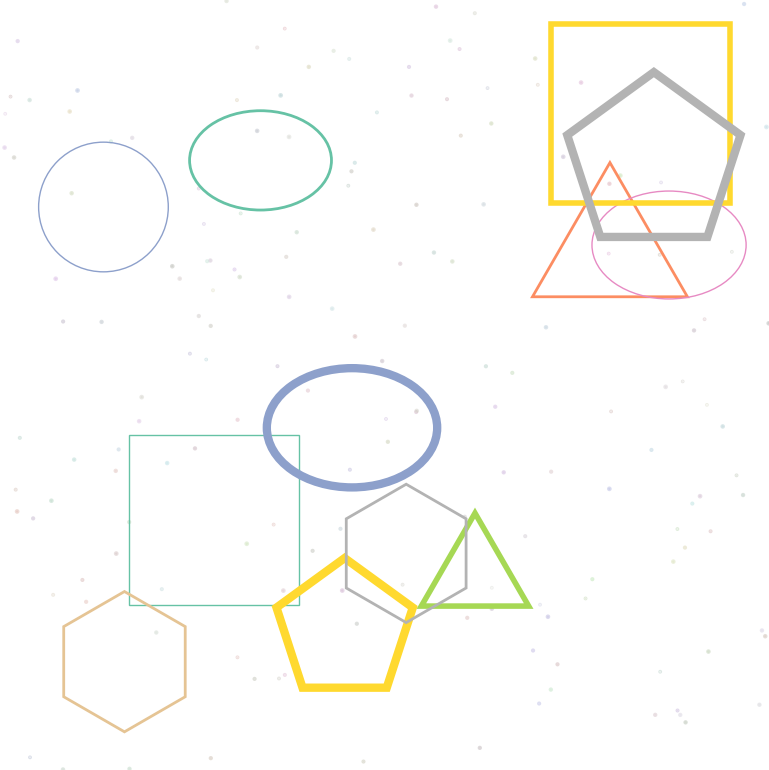[{"shape": "square", "thickness": 0.5, "radius": 0.55, "center": [0.278, 0.325]}, {"shape": "oval", "thickness": 1, "radius": 0.46, "center": [0.338, 0.792]}, {"shape": "triangle", "thickness": 1, "radius": 0.58, "center": [0.792, 0.673]}, {"shape": "oval", "thickness": 3, "radius": 0.55, "center": [0.457, 0.444]}, {"shape": "circle", "thickness": 0.5, "radius": 0.42, "center": [0.134, 0.731]}, {"shape": "oval", "thickness": 0.5, "radius": 0.5, "center": [0.869, 0.682]}, {"shape": "triangle", "thickness": 2, "radius": 0.4, "center": [0.617, 0.253]}, {"shape": "pentagon", "thickness": 3, "radius": 0.47, "center": [0.448, 0.182]}, {"shape": "square", "thickness": 2, "radius": 0.58, "center": [0.832, 0.853]}, {"shape": "hexagon", "thickness": 1, "radius": 0.46, "center": [0.162, 0.141]}, {"shape": "hexagon", "thickness": 1, "radius": 0.45, "center": [0.527, 0.281]}, {"shape": "pentagon", "thickness": 3, "radius": 0.59, "center": [0.849, 0.788]}]